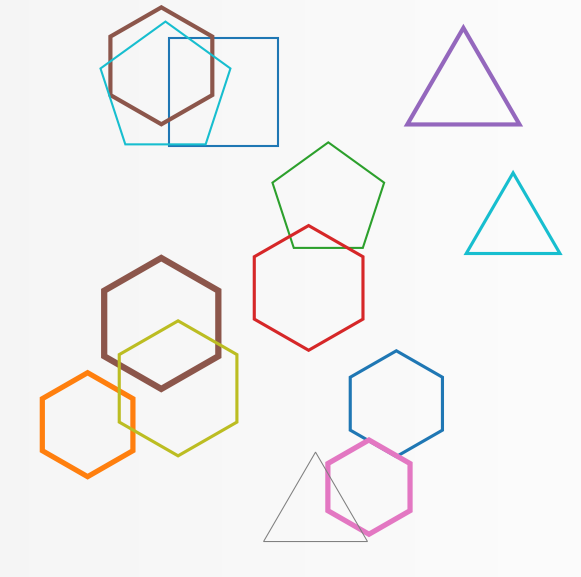[{"shape": "square", "thickness": 1, "radius": 0.47, "center": [0.385, 0.84]}, {"shape": "hexagon", "thickness": 1.5, "radius": 0.46, "center": [0.682, 0.3]}, {"shape": "hexagon", "thickness": 2.5, "radius": 0.45, "center": [0.151, 0.264]}, {"shape": "pentagon", "thickness": 1, "radius": 0.51, "center": [0.565, 0.652]}, {"shape": "hexagon", "thickness": 1.5, "radius": 0.54, "center": [0.531, 0.501]}, {"shape": "triangle", "thickness": 2, "radius": 0.56, "center": [0.797, 0.839]}, {"shape": "hexagon", "thickness": 2, "radius": 0.51, "center": [0.278, 0.885]}, {"shape": "hexagon", "thickness": 3, "radius": 0.57, "center": [0.277, 0.439]}, {"shape": "hexagon", "thickness": 2.5, "radius": 0.41, "center": [0.635, 0.156]}, {"shape": "triangle", "thickness": 0.5, "radius": 0.52, "center": [0.543, 0.113]}, {"shape": "hexagon", "thickness": 1.5, "radius": 0.58, "center": [0.306, 0.327]}, {"shape": "triangle", "thickness": 1.5, "radius": 0.47, "center": [0.883, 0.607]}, {"shape": "pentagon", "thickness": 1, "radius": 0.59, "center": [0.285, 0.844]}]